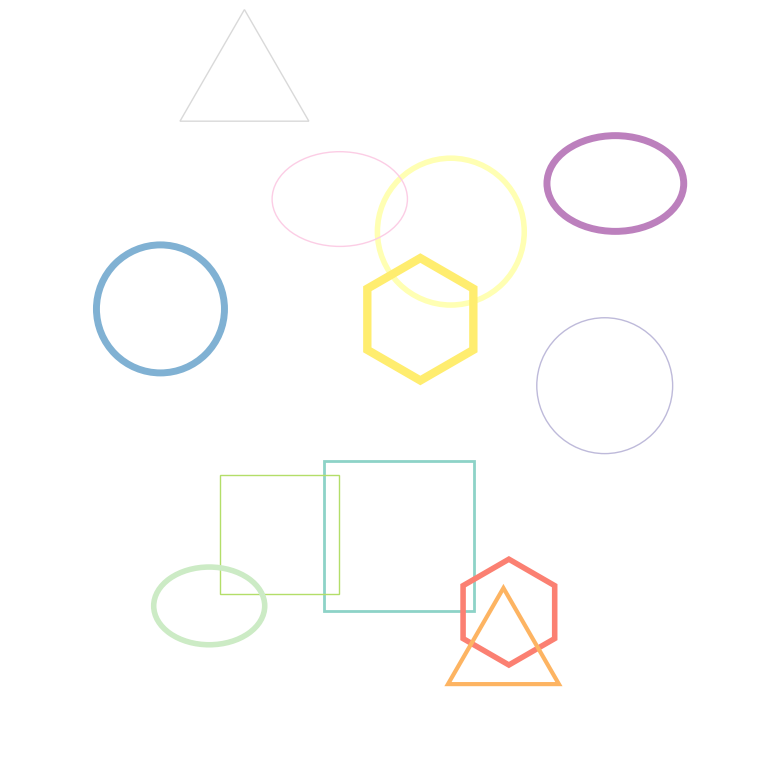[{"shape": "square", "thickness": 1, "radius": 0.49, "center": [0.518, 0.303]}, {"shape": "circle", "thickness": 2, "radius": 0.48, "center": [0.585, 0.699]}, {"shape": "circle", "thickness": 0.5, "radius": 0.44, "center": [0.785, 0.499]}, {"shape": "hexagon", "thickness": 2, "radius": 0.34, "center": [0.661, 0.205]}, {"shape": "circle", "thickness": 2.5, "radius": 0.42, "center": [0.208, 0.599]}, {"shape": "triangle", "thickness": 1.5, "radius": 0.42, "center": [0.654, 0.153]}, {"shape": "square", "thickness": 0.5, "radius": 0.39, "center": [0.363, 0.306]}, {"shape": "oval", "thickness": 0.5, "radius": 0.44, "center": [0.441, 0.741]}, {"shape": "triangle", "thickness": 0.5, "radius": 0.48, "center": [0.317, 0.891]}, {"shape": "oval", "thickness": 2.5, "radius": 0.44, "center": [0.799, 0.762]}, {"shape": "oval", "thickness": 2, "radius": 0.36, "center": [0.272, 0.213]}, {"shape": "hexagon", "thickness": 3, "radius": 0.4, "center": [0.546, 0.585]}]